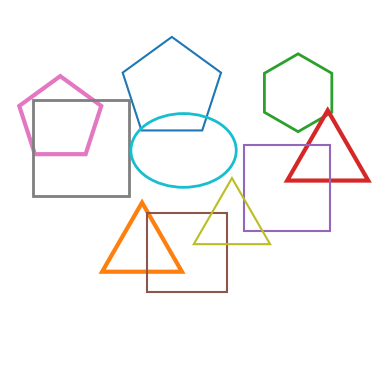[{"shape": "pentagon", "thickness": 1.5, "radius": 0.67, "center": [0.446, 0.77]}, {"shape": "triangle", "thickness": 3, "radius": 0.6, "center": [0.369, 0.354]}, {"shape": "hexagon", "thickness": 2, "radius": 0.51, "center": [0.774, 0.759]}, {"shape": "triangle", "thickness": 3, "radius": 0.61, "center": [0.851, 0.592]}, {"shape": "square", "thickness": 1.5, "radius": 0.56, "center": [0.746, 0.511]}, {"shape": "square", "thickness": 1.5, "radius": 0.52, "center": [0.487, 0.344]}, {"shape": "pentagon", "thickness": 3, "radius": 0.56, "center": [0.157, 0.69]}, {"shape": "square", "thickness": 2, "radius": 0.62, "center": [0.21, 0.617]}, {"shape": "triangle", "thickness": 1.5, "radius": 0.57, "center": [0.602, 0.423]}, {"shape": "oval", "thickness": 2, "radius": 0.68, "center": [0.477, 0.609]}]